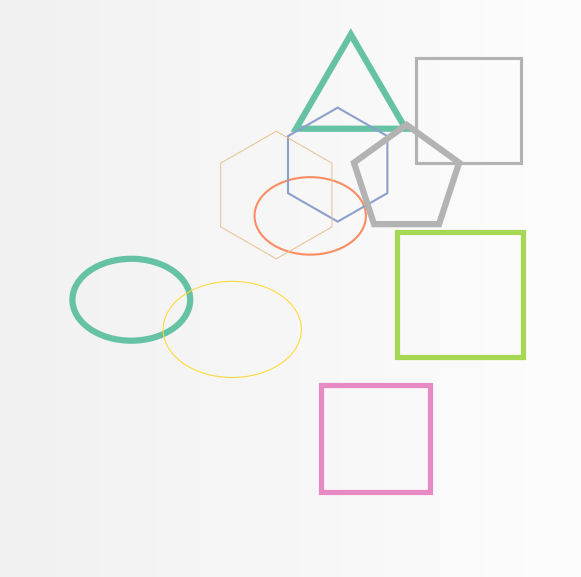[{"shape": "oval", "thickness": 3, "radius": 0.51, "center": [0.226, 0.48]}, {"shape": "triangle", "thickness": 3, "radius": 0.54, "center": [0.604, 0.831]}, {"shape": "oval", "thickness": 1, "radius": 0.48, "center": [0.534, 0.625]}, {"shape": "hexagon", "thickness": 1, "radius": 0.49, "center": [0.581, 0.714]}, {"shape": "square", "thickness": 2.5, "radius": 0.47, "center": [0.646, 0.24]}, {"shape": "square", "thickness": 2.5, "radius": 0.54, "center": [0.791, 0.489]}, {"shape": "oval", "thickness": 0.5, "radius": 0.59, "center": [0.4, 0.429]}, {"shape": "hexagon", "thickness": 0.5, "radius": 0.55, "center": [0.475, 0.661]}, {"shape": "square", "thickness": 1.5, "radius": 0.45, "center": [0.806, 0.807]}, {"shape": "pentagon", "thickness": 3, "radius": 0.48, "center": [0.699, 0.688]}]